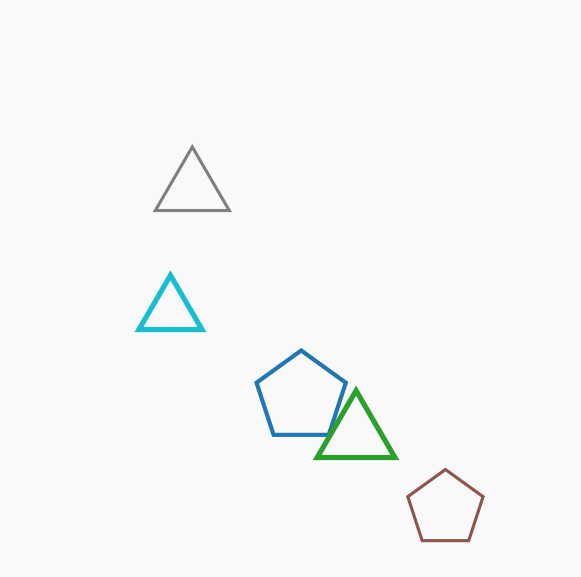[{"shape": "pentagon", "thickness": 2, "radius": 0.4, "center": [0.518, 0.311]}, {"shape": "triangle", "thickness": 2.5, "radius": 0.39, "center": [0.613, 0.246]}, {"shape": "pentagon", "thickness": 1.5, "radius": 0.34, "center": [0.766, 0.118]}, {"shape": "triangle", "thickness": 1.5, "radius": 0.37, "center": [0.331, 0.671]}, {"shape": "triangle", "thickness": 2.5, "radius": 0.31, "center": [0.293, 0.46]}]